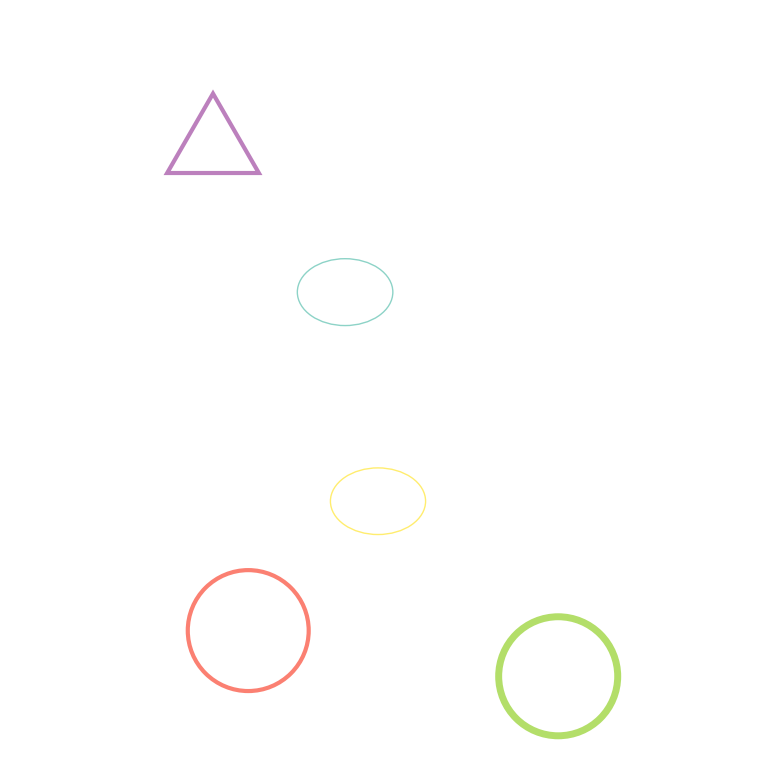[{"shape": "oval", "thickness": 0.5, "radius": 0.31, "center": [0.448, 0.621]}, {"shape": "circle", "thickness": 1.5, "radius": 0.39, "center": [0.322, 0.181]}, {"shape": "circle", "thickness": 2.5, "radius": 0.39, "center": [0.725, 0.122]}, {"shape": "triangle", "thickness": 1.5, "radius": 0.34, "center": [0.277, 0.81]}, {"shape": "oval", "thickness": 0.5, "radius": 0.31, "center": [0.491, 0.349]}]